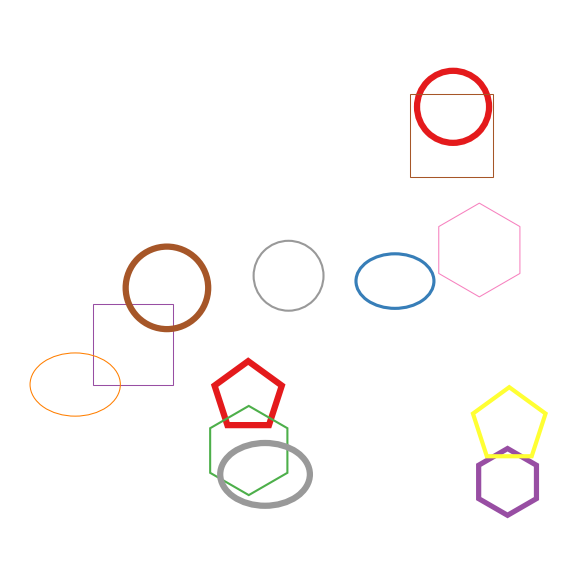[{"shape": "pentagon", "thickness": 3, "radius": 0.31, "center": [0.43, 0.313]}, {"shape": "circle", "thickness": 3, "radius": 0.31, "center": [0.785, 0.814]}, {"shape": "oval", "thickness": 1.5, "radius": 0.34, "center": [0.684, 0.512]}, {"shape": "hexagon", "thickness": 1, "radius": 0.39, "center": [0.431, 0.219]}, {"shape": "square", "thickness": 0.5, "radius": 0.35, "center": [0.23, 0.402]}, {"shape": "hexagon", "thickness": 2.5, "radius": 0.29, "center": [0.879, 0.165]}, {"shape": "oval", "thickness": 0.5, "radius": 0.39, "center": [0.13, 0.333]}, {"shape": "pentagon", "thickness": 2, "radius": 0.33, "center": [0.882, 0.263]}, {"shape": "circle", "thickness": 3, "radius": 0.36, "center": [0.289, 0.501]}, {"shape": "square", "thickness": 0.5, "radius": 0.36, "center": [0.782, 0.764]}, {"shape": "hexagon", "thickness": 0.5, "radius": 0.41, "center": [0.83, 0.566]}, {"shape": "oval", "thickness": 3, "radius": 0.39, "center": [0.459, 0.178]}, {"shape": "circle", "thickness": 1, "radius": 0.3, "center": [0.5, 0.522]}]